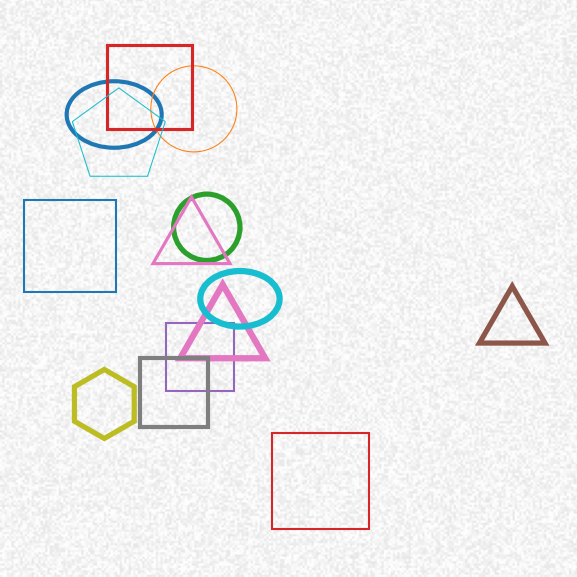[{"shape": "square", "thickness": 1, "radius": 0.4, "center": [0.121, 0.574]}, {"shape": "oval", "thickness": 2, "radius": 0.41, "center": [0.198, 0.801]}, {"shape": "circle", "thickness": 0.5, "radius": 0.37, "center": [0.336, 0.811]}, {"shape": "circle", "thickness": 2.5, "radius": 0.29, "center": [0.358, 0.606]}, {"shape": "square", "thickness": 1.5, "radius": 0.37, "center": [0.259, 0.848]}, {"shape": "square", "thickness": 1, "radius": 0.42, "center": [0.555, 0.167]}, {"shape": "square", "thickness": 1, "radius": 0.29, "center": [0.346, 0.381]}, {"shape": "triangle", "thickness": 2.5, "radius": 0.33, "center": [0.887, 0.438]}, {"shape": "triangle", "thickness": 1.5, "radius": 0.38, "center": [0.332, 0.581]}, {"shape": "triangle", "thickness": 3, "radius": 0.43, "center": [0.386, 0.421]}, {"shape": "square", "thickness": 2, "radius": 0.3, "center": [0.301, 0.32]}, {"shape": "hexagon", "thickness": 2.5, "radius": 0.3, "center": [0.181, 0.3]}, {"shape": "pentagon", "thickness": 0.5, "radius": 0.42, "center": [0.206, 0.762]}, {"shape": "oval", "thickness": 3, "radius": 0.34, "center": [0.415, 0.482]}]